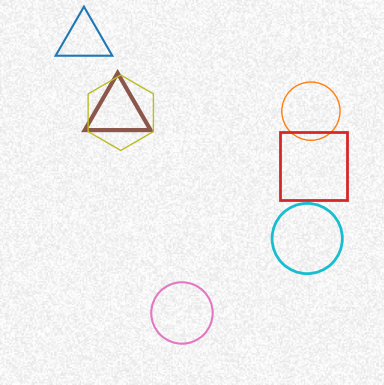[{"shape": "triangle", "thickness": 1.5, "radius": 0.42, "center": [0.218, 0.898]}, {"shape": "circle", "thickness": 1, "radius": 0.38, "center": [0.808, 0.711]}, {"shape": "square", "thickness": 2, "radius": 0.44, "center": [0.814, 0.569]}, {"shape": "triangle", "thickness": 3, "radius": 0.49, "center": [0.306, 0.711]}, {"shape": "circle", "thickness": 1.5, "radius": 0.4, "center": [0.473, 0.187]}, {"shape": "hexagon", "thickness": 1, "radius": 0.49, "center": [0.314, 0.707]}, {"shape": "circle", "thickness": 2, "radius": 0.46, "center": [0.798, 0.38]}]